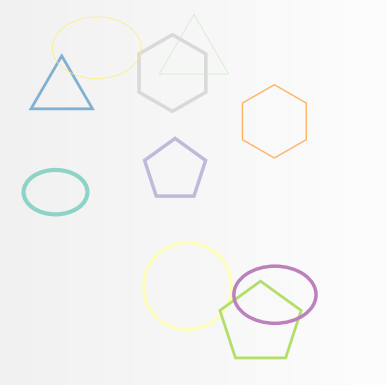[{"shape": "oval", "thickness": 3, "radius": 0.41, "center": [0.143, 0.501]}, {"shape": "circle", "thickness": 2, "radius": 0.57, "center": [0.484, 0.256]}, {"shape": "pentagon", "thickness": 2.5, "radius": 0.41, "center": [0.452, 0.558]}, {"shape": "triangle", "thickness": 2, "radius": 0.46, "center": [0.159, 0.763]}, {"shape": "hexagon", "thickness": 1, "radius": 0.48, "center": [0.708, 0.685]}, {"shape": "pentagon", "thickness": 2, "radius": 0.55, "center": [0.672, 0.16]}, {"shape": "hexagon", "thickness": 2.5, "radius": 0.5, "center": [0.445, 0.81]}, {"shape": "oval", "thickness": 2.5, "radius": 0.53, "center": [0.71, 0.234]}, {"shape": "triangle", "thickness": 0.5, "radius": 0.52, "center": [0.501, 0.859]}, {"shape": "oval", "thickness": 0.5, "radius": 0.57, "center": [0.25, 0.876]}]